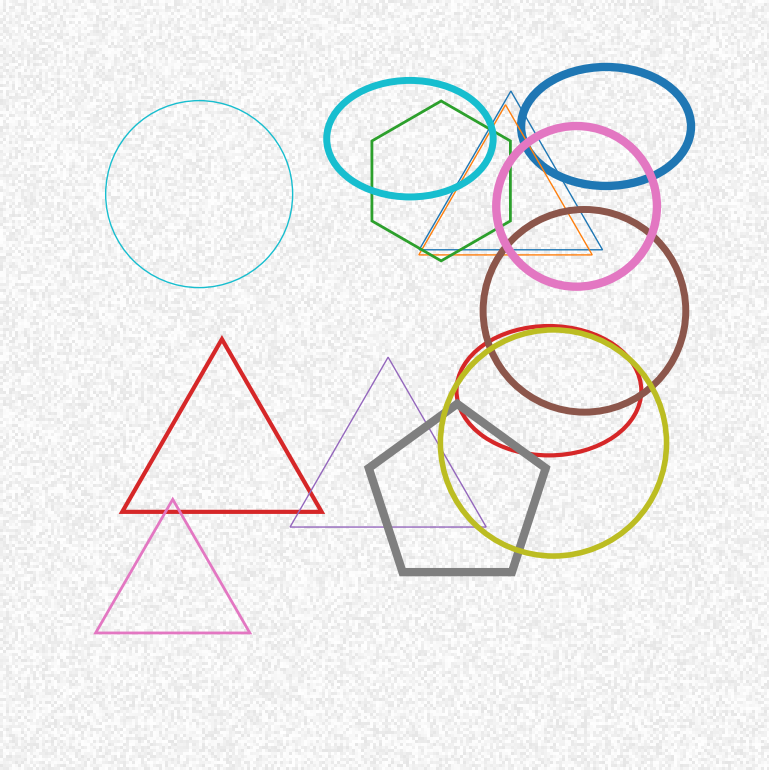[{"shape": "triangle", "thickness": 0.5, "radius": 0.69, "center": [0.663, 0.744]}, {"shape": "oval", "thickness": 3, "radius": 0.55, "center": [0.787, 0.836]}, {"shape": "triangle", "thickness": 0.5, "radius": 0.65, "center": [0.657, 0.734]}, {"shape": "hexagon", "thickness": 1, "radius": 0.52, "center": [0.573, 0.765]}, {"shape": "triangle", "thickness": 1.5, "radius": 0.75, "center": [0.288, 0.41]}, {"shape": "oval", "thickness": 1.5, "radius": 0.6, "center": [0.713, 0.493]}, {"shape": "triangle", "thickness": 0.5, "radius": 0.74, "center": [0.504, 0.389]}, {"shape": "circle", "thickness": 2.5, "radius": 0.66, "center": [0.759, 0.596]}, {"shape": "triangle", "thickness": 1, "radius": 0.58, "center": [0.224, 0.236]}, {"shape": "circle", "thickness": 3, "radius": 0.52, "center": [0.749, 0.732]}, {"shape": "pentagon", "thickness": 3, "radius": 0.6, "center": [0.594, 0.355]}, {"shape": "circle", "thickness": 2, "radius": 0.73, "center": [0.719, 0.425]}, {"shape": "oval", "thickness": 2.5, "radius": 0.54, "center": [0.532, 0.82]}, {"shape": "circle", "thickness": 0.5, "radius": 0.61, "center": [0.259, 0.748]}]